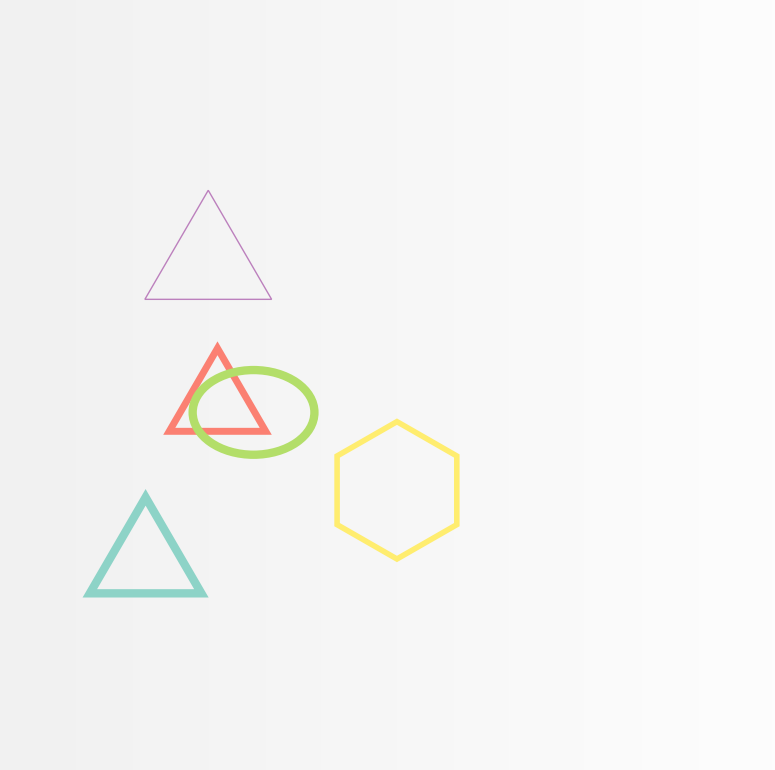[{"shape": "triangle", "thickness": 3, "radius": 0.42, "center": [0.188, 0.271]}, {"shape": "triangle", "thickness": 2.5, "radius": 0.36, "center": [0.281, 0.476]}, {"shape": "oval", "thickness": 3, "radius": 0.39, "center": [0.327, 0.464]}, {"shape": "triangle", "thickness": 0.5, "radius": 0.47, "center": [0.269, 0.658]}, {"shape": "hexagon", "thickness": 2, "radius": 0.45, "center": [0.512, 0.363]}]